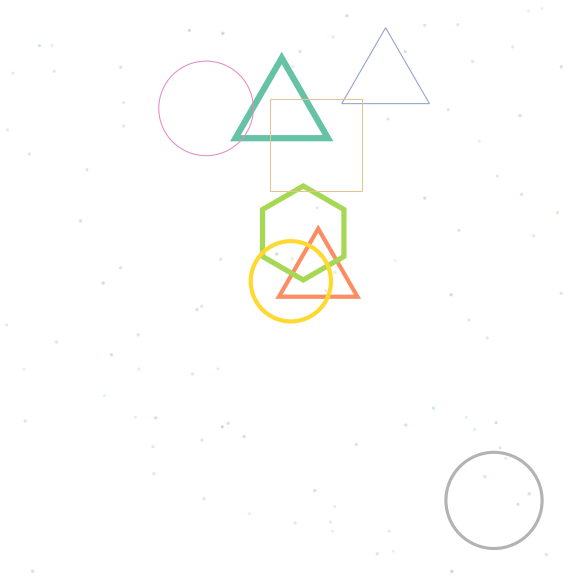[{"shape": "triangle", "thickness": 3, "radius": 0.46, "center": [0.488, 0.806]}, {"shape": "triangle", "thickness": 2, "radius": 0.39, "center": [0.551, 0.525]}, {"shape": "triangle", "thickness": 0.5, "radius": 0.44, "center": [0.668, 0.863]}, {"shape": "circle", "thickness": 0.5, "radius": 0.41, "center": [0.357, 0.811]}, {"shape": "hexagon", "thickness": 2.5, "radius": 0.41, "center": [0.525, 0.596]}, {"shape": "circle", "thickness": 2, "radius": 0.35, "center": [0.504, 0.512]}, {"shape": "square", "thickness": 0.5, "radius": 0.4, "center": [0.547, 0.749]}, {"shape": "circle", "thickness": 1.5, "radius": 0.42, "center": [0.855, 0.133]}]